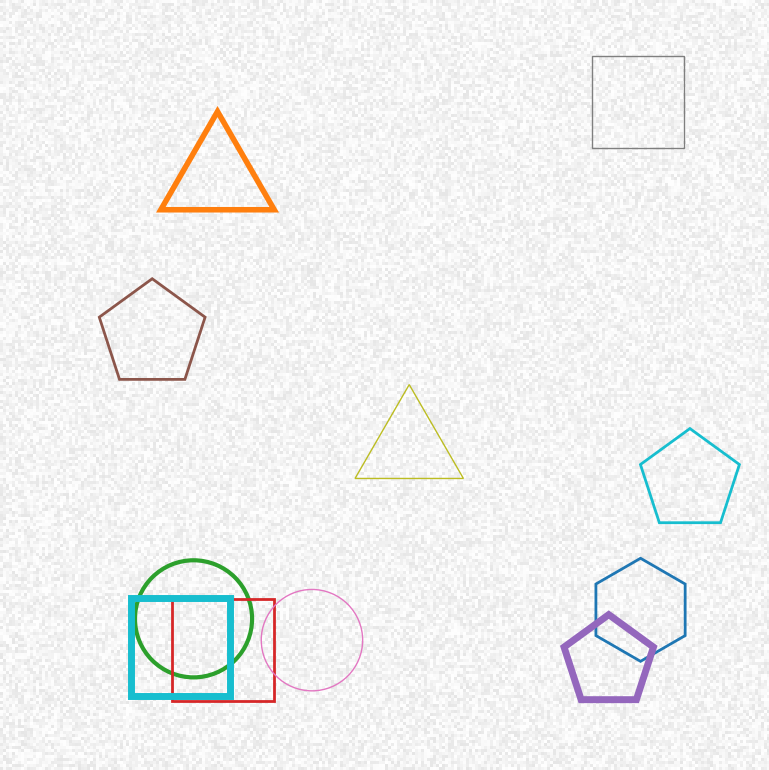[{"shape": "hexagon", "thickness": 1, "radius": 0.33, "center": [0.832, 0.208]}, {"shape": "triangle", "thickness": 2, "radius": 0.43, "center": [0.282, 0.77]}, {"shape": "circle", "thickness": 1.5, "radius": 0.38, "center": [0.251, 0.196]}, {"shape": "square", "thickness": 1, "radius": 0.33, "center": [0.29, 0.156]}, {"shape": "pentagon", "thickness": 2.5, "radius": 0.31, "center": [0.791, 0.141]}, {"shape": "pentagon", "thickness": 1, "radius": 0.36, "center": [0.198, 0.566]}, {"shape": "circle", "thickness": 0.5, "radius": 0.33, "center": [0.405, 0.169]}, {"shape": "square", "thickness": 0.5, "radius": 0.3, "center": [0.828, 0.868]}, {"shape": "triangle", "thickness": 0.5, "radius": 0.41, "center": [0.531, 0.419]}, {"shape": "square", "thickness": 2.5, "radius": 0.32, "center": [0.235, 0.16]}, {"shape": "pentagon", "thickness": 1, "radius": 0.34, "center": [0.896, 0.376]}]